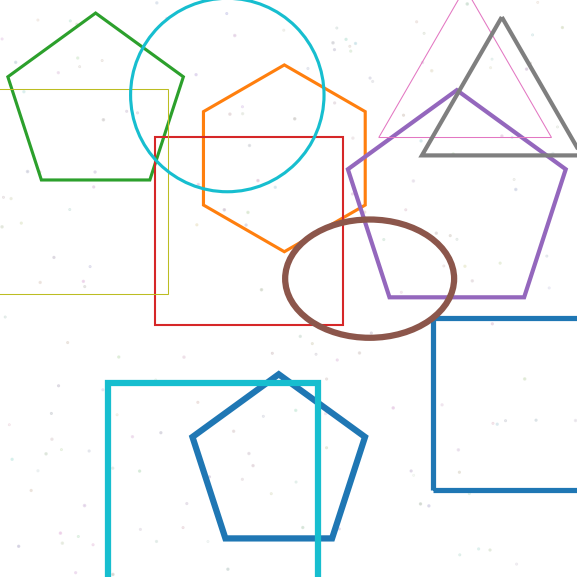[{"shape": "square", "thickness": 2.5, "radius": 0.75, "center": [0.899, 0.299]}, {"shape": "pentagon", "thickness": 3, "radius": 0.79, "center": [0.483, 0.194]}, {"shape": "hexagon", "thickness": 1.5, "radius": 0.81, "center": [0.492, 0.725]}, {"shape": "pentagon", "thickness": 1.5, "radius": 0.8, "center": [0.166, 0.817]}, {"shape": "square", "thickness": 1, "radius": 0.81, "center": [0.431, 0.599]}, {"shape": "pentagon", "thickness": 2, "radius": 0.99, "center": [0.791, 0.645]}, {"shape": "oval", "thickness": 3, "radius": 0.73, "center": [0.64, 0.517]}, {"shape": "triangle", "thickness": 0.5, "radius": 0.86, "center": [0.805, 0.847]}, {"shape": "triangle", "thickness": 2, "radius": 0.8, "center": [0.869, 0.81]}, {"shape": "square", "thickness": 0.5, "radius": 0.89, "center": [0.113, 0.667]}, {"shape": "circle", "thickness": 1.5, "radius": 0.84, "center": [0.394, 0.835]}, {"shape": "square", "thickness": 3, "radius": 0.91, "center": [0.369, 0.154]}]